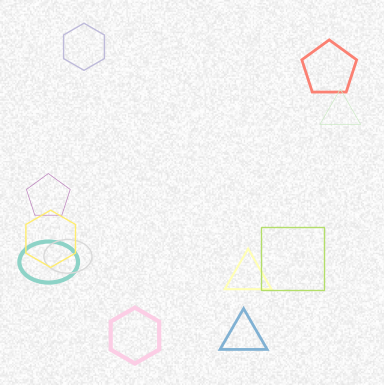[{"shape": "oval", "thickness": 3, "radius": 0.38, "center": [0.127, 0.319]}, {"shape": "triangle", "thickness": 1.5, "radius": 0.35, "center": [0.644, 0.284]}, {"shape": "hexagon", "thickness": 1, "radius": 0.31, "center": [0.218, 0.879]}, {"shape": "pentagon", "thickness": 2, "radius": 0.37, "center": [0.855, 0.821]}, {"shape": "triangle", "thickness": 2, "radius": 0.35, "center": [0.633, 0.128]}, {"shape": "square", "thickness": 1, "radius": 0.41, "center": [0.76, 0.329]}, {"shape": "hexagon", "thickness": 3, "radius": 0.36, "center": [0.35, 0.128]}, {"shape": "oval", "thickness": 1, "radius": 0.31, "center": [0.177, 0.334]}, {"shape": "pentagon", "thickness": 0.5, "radius": 0.3, "center": [0.126, 0.489]}, {"shape": "triangle", "thickness": 0.5, "radius": 0.31, "center": [0.884, 0.707]}, {"shape": "hexagon", "thickness": 1, "radius": 0.37, "center": [0.132, 0.38]}]